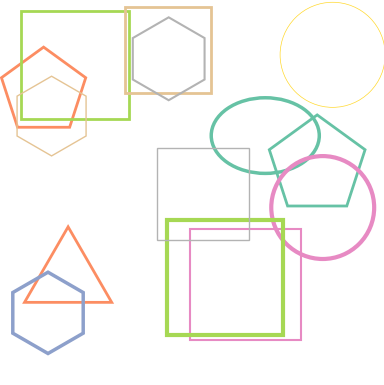[{"shape": "pentagon", "thickness": 2, "radius": 0.65, "center": [0.824, 0.571]}, {"shape": "oval", "thickness": 2.5, "radius": 0.7, "center": [0.689, 0.648]}, {"shape": "triangle", "thickness": 2, "radius": 0.65, "center": [0.177, 0.28]}, {"shape": "pentagon", "thickness": 2, "radius": 0.58, "center": [0.113, 0.763]}, {"shape": "hexagon", "thickness": 2.5, "radius": 0.53, "center": [0.125, 0.187]}, {"shape": "circle", "thickness": 3, "radius": 0.67, "center": [0.838, 0.461]}, {"shape": "square", "thickness": 1.5, "radius": 0.72, "center": [0.637, 0.262]}, {"shape": "square", "thickness": 3, "radius": 0.75, "center": [0.584, 0.28]}, {"shape": "square", "thickness": 2, "radius": 0.7, "center": [0.195, 0.831]}, {"shape": "circle", "thickness": 0.5, "radius": 0.68, "center": [0.864, 0.858]}, {"shape": "hexagon", "thickness": 1, "radius": 0.52, "center": [0.134, 0.699]}, {"shape": "square", "thickness": 2, "radius": 0.56, "center": [0.437, 0.87]}, {"shape": "square", "thickness": 1, "radius": 0.6, "center": [0.527, 0.496]}, {"shape": "hexagon", "thickness": 1.5, "radius": 0.54, "center": [0.438, 0.847]}]